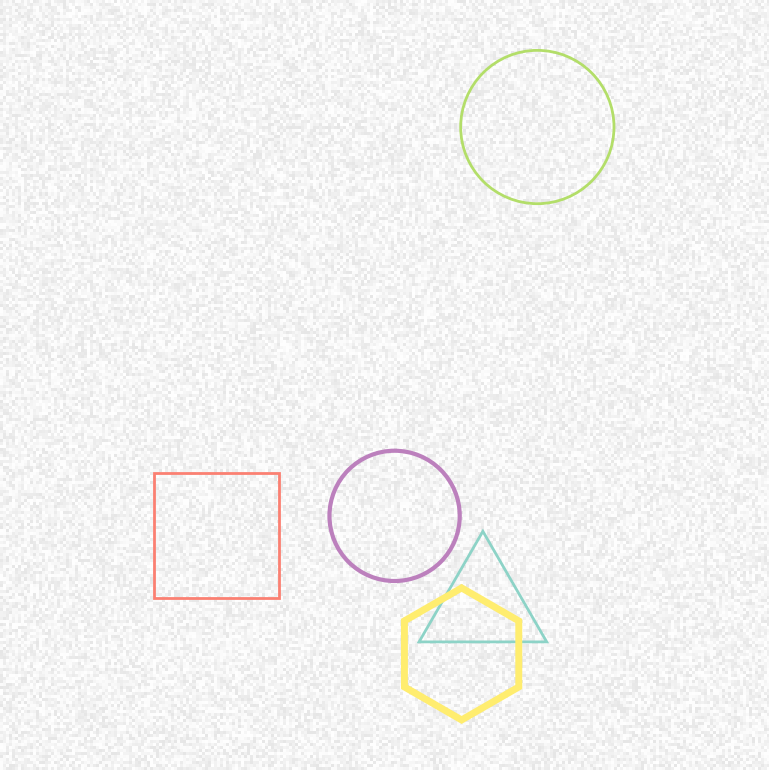[{"shape": "triangle", "thickness": 1, "radius": 0.48, "center": [0.627, 0.214]}, {"shape": "square", "thickness": 1, "radius": 0.4, "center": [0.281, 0.305]}, {"shape": "circle", "thickness": 1, "radius": 0.5, "center": [0.698, 0.835]}, {"shape": "circle", "thickness": 1.5, "radius": 0.42, "center": [0.512, 0.33]}, {"shape": "hexagon", "thickness": 2.5, "radius": 0.43, "center": [0.599, 0.151]}]